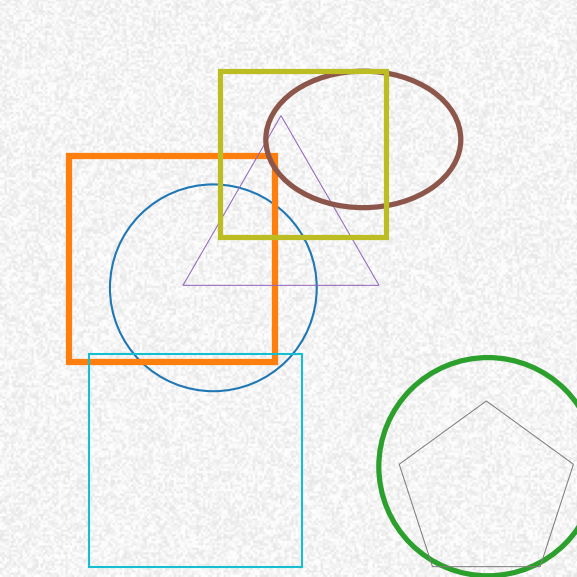[{"shape": "circle", "thickness": 1, "radius": 0.9, "center": [0.369, 0.501]}, {"shape": "square", "thickness": 3, "radius": 0.89, "center": [0.298, 0.55]}, {"shape": "circle", "thickness": 2.5, "radius": 0.94, "center": [0.845, 0.191]}, {"shape": "triangle", "thickness": 0.5, "radius": 0.98, "center": [0.487, 0.603]}, {"shape": "oval", "thickness": 2.5, "radius": 0.84, "center": [0.629, 0.758]}, {"shape": "pentagon", "thickness": 0.5, "radius": 0.79, "center": [0.842, 0.146]}, {"shape": "square", "thickness": 2.5, "radius": 0.72, "center": [0.524, 0.733]}, {"shape": "square", "thickness": 1, "radius": 0.92, "center": [0.338, 0.201]}]